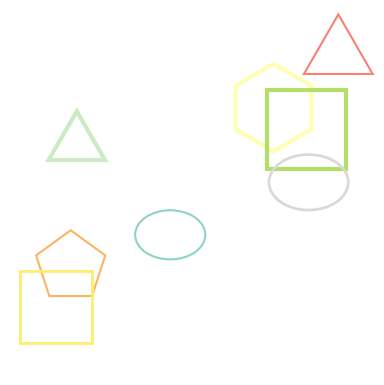[{"shape": "oval", "thickness": 1.5, "radius": 0.46, "center": [0.442, 0.39]}, {"shape": "hexagon", "thickness": 3, "radius": 0.57, "center": [0.71, 0.721]}, {"shape": "triangle", "thickness": 1.5, "radius": 0.52, "center": [0.879, 0.859]}, {"shape": "pentagon", "thickness": 1.5, "radius": 0.47, "center": [0.184, 0.307]}, {"shape": "square", "thickness": 3, "radius": 0.51, "center": [0.796, 0.663]}, {"shape": "oval", "thickness": 2, "radius": 0.52, "center": [0.802, 0.526]}, {"shape": "triangle", "thickness": 3, "radius": 0.42, "center": [0.199, 0.627]}, {"shape": "square", "thickness": 2, "radius": 0.47, "center": [0.145, 0.202]}]